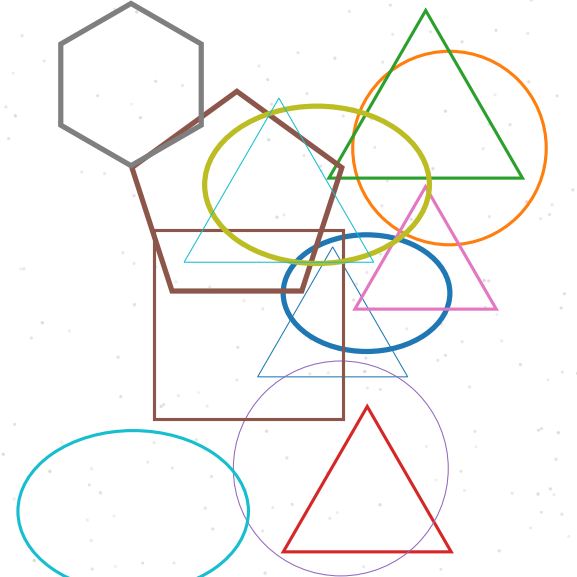[{"shape": "oval", "thickness": 2.5, "radius": 0.72, "center": [0.635, 0.492]}, {"shape": "triangle", "thickness": 0.5, "radius": 0.75, "center": [0.576, 0.422]}, {"shape": "circle", "thickness": 1.5, "radius": 0.84, "center": [0.778, 0.743]}, {"shape": "triangle", "thickness": 1.5, "radius": 0.97, "center": [0.737, 0.787]}, {"shape": "triangle", "thickness": 1.5, "radius": 0.84, "center": [0.636, 0.127]}, {"shape": "circle", "thickness": 0.5, "radius": 0.93, "center": [0.59, 0.188]}, {"shape": "pentagon", "thickness": 2.5, "radius": 0.96, "center": [0.41, 0.65]}, {"shape": "square", "thickness": 1.5, "radius": 0.82, "center": [0.431, 0.437]}, {"shape": "triangle", "thickness": 1.5, "radius": 0.71, "center": [0.737, 0.535]}, {"shape": "hexagon", "thickness": 2.5, "radius": 0.7, "center": [0.227, 0.853]}, {"shape": "oval", "thickness": 2.5, "radius": 0.97, "center": [0.549, 0.679]}, {"shape": "triangle", "thickness": 0.5, "radius": 0.95, "center": [0.483, 0.64]}, {"shape": "oval", "thickness": 1.5, "radius": 1.0, "center": [0.231, 0.114]}]